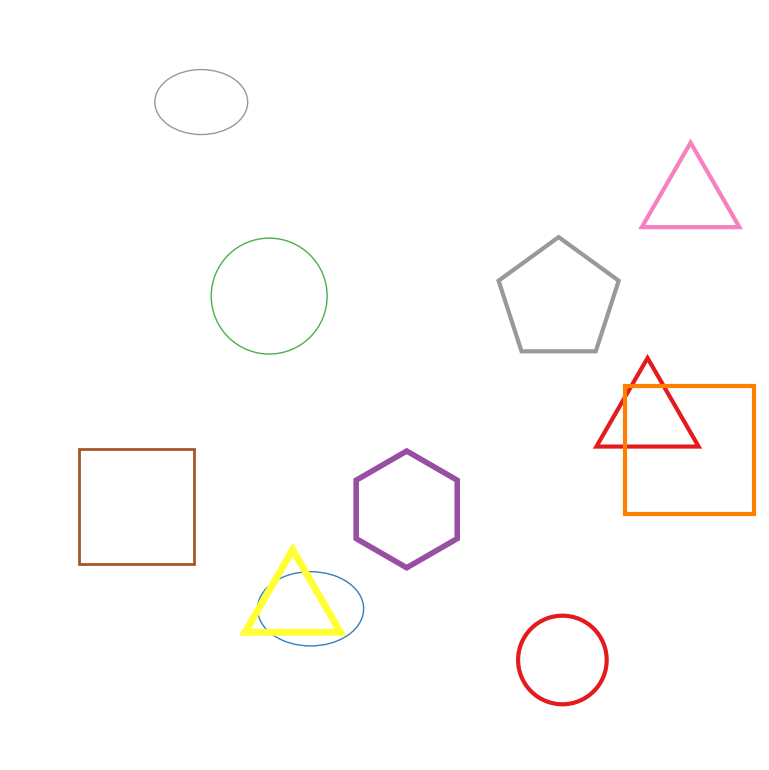[{"shape": "triangle", "thickness": 1.5, "radius": 0.38, "center": [0.841, 0.458]}, {"shape": "circle", "thickness": 1.5, "radius": 0.29, "center": [0.73, 0.143]}, {"shape": "oval", "thickness": 0.5, "radius": 0.34, "center": [0.403, 0.209]}, {"shape": "circle", "thickness": 0.5, "radius": 0.38, "center": [0.35, 0.615]}, {"shape": "hexagon", "thickness": 2, "radius": 0.38, "center": [0.528, 0.338]}, {"shape": "square", "thickness": 1.5, "radius": 0.42, "center": [0.895, 0.415]}, {"shape": "triangle", "thickness": 2.5, "radius": 0.36, "center": [0.38, 0.215]}, {"shape": "square", "thickness": 1, "radius": 0.37, "center": [0.177, 0.342]}, {"shape": "triangle", "thickness": 1.5, "radius": 0.37, "center": [0.897, 0.742]}, {"shape": "pentagon", "thickness": 1.5, "radius": 0.41, "center": [0.726, 0.61]}, {"shape": "oval", "thickness": 0.5, "radius": 0.3, "center": [0.261, 0.867]}]